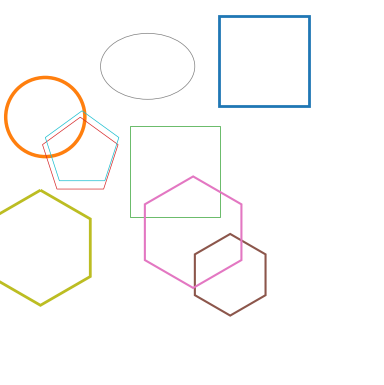[{"shape": "square", "thickness": 2, "radius": 0.59, "center": [0.686, 0.841]}, {"shape": "circle", "thickness": 2.5, "radius": 0.51, "center": [0.118, 0.696]}, {"shape": "square", "thickness": 0.5, "radius": 0.59, "center": [0.455, 0.554]}, {"shape": "pentagon", "thickness": 0.5, "radius": 0.52, "center": [0.209, 0.592]}, {"shape": "hexagon", "thickness": 1.5, "radius": 0.53, "center": [0.598, 0.286]}, {"shape": "hexagon", "thickness": 1.5, "radius": 0.72, "center": [0.502, 0.397]}, {"shape": "oval", "thickness": 0.5, "radius": 0.61, "center": [0.384, 0.828]}, {"shape": "hexagon", "thickness": 2, "radius": 0.75, "center": [0.105, 0.357]}, {"shape": "pentagon", "thickness": 0.5, "radius": 0.5, "center": [0.213, 0.612]}]